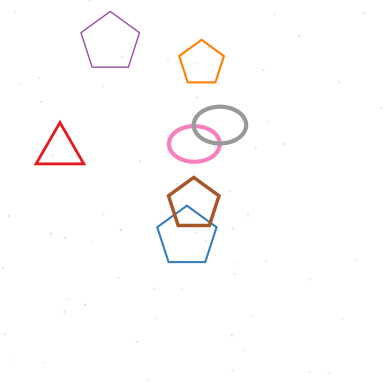[{"shape": "triangle", "thickness": 2, "radius": 0.36, "center": [0.156, 0.61]}, {"shape": "pentagon", "thickness": 1.5, "radius": 0.41, "center": [0.485, 0.385]}, {"shape": "pentagon", "thickness": 1, "radius": 0.4, "center": [0.286, 0.89]}, {"shape": "pentagon", "thickness": 1.5, "radius": 0.31, "center": [0.524, 0.835]}, {"shape": "pentagon", "thickness": 2.5, "radius": 0.34, "center": [0.503, 0.47]}, {"shape": "oval", "thickness": 3, "radius": 0.33, "center": [0.505, 0.626]}, {"shape": "oval", "thickness": 3, "radius": 0.34, "center": [0.571, 0.675]}]